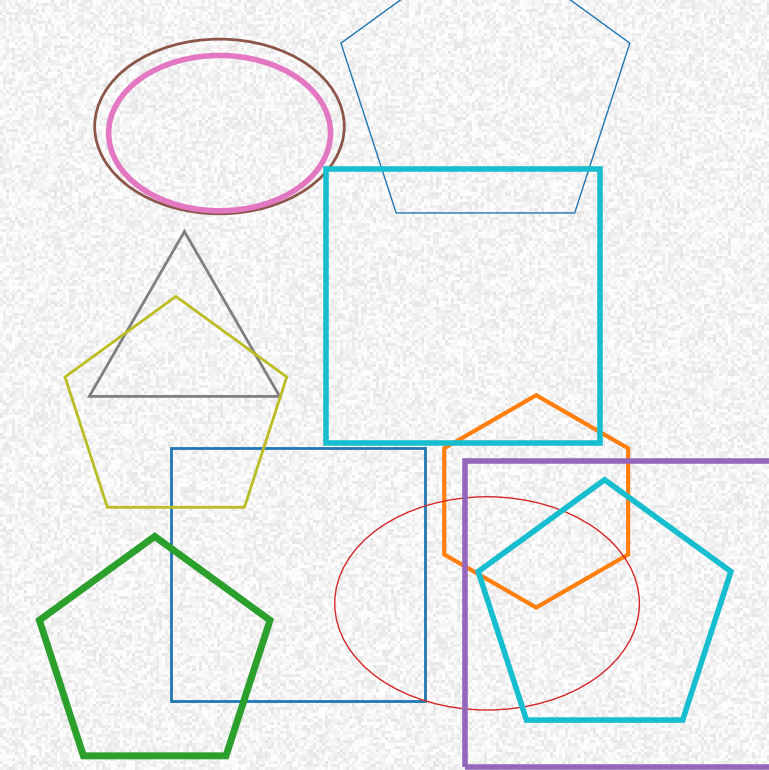[{"shape": "square", "thickness": 1, "radius": 0.82, "center": [0.387, 0.254]}, {"shape": "pentagon", "thickness": 0.5, "radius": 0.99, "center": [0.63, 0.883]}, {"shape": "hexagon", "thickness": 1.5, "radius": 0.69, "center": [0.696, 0.349]}, {"shape": "pentagon", "thickness": 2.5, "radius": 0.79, "center": [0.201, 0.146]}, {"shape": "oval", "thickness": 0.5, "radius": 0.99, "center": [0.633, 0.216]}, {"shape": "square", "thickness": 2, "radius": 0.99, "center": [0.803, 0.203]}, {"shape": "oval", "thickness": 1, "radius": 0.81, "center": [0.285, 0.836]}, {"shape": "oval", "thickness": 2, "radius": 0.72, "center": [0.285, 0.827]}, {"shape": "triangle", "thickness": 1, "radius": 0.71, "center": [0.24, 0.557]}, {"shape": "pentagon", "thickness": 1, "radius": 0.76, "center": [0.228, 0.464]}, {"shape": "pentagon", "thickness": 2, "radius": 0.86, "center": [0.785, 0.204]}, {"shape": "square", "thickness": 2, "radius": 0.89, "center": [0.602, 0.603]}]